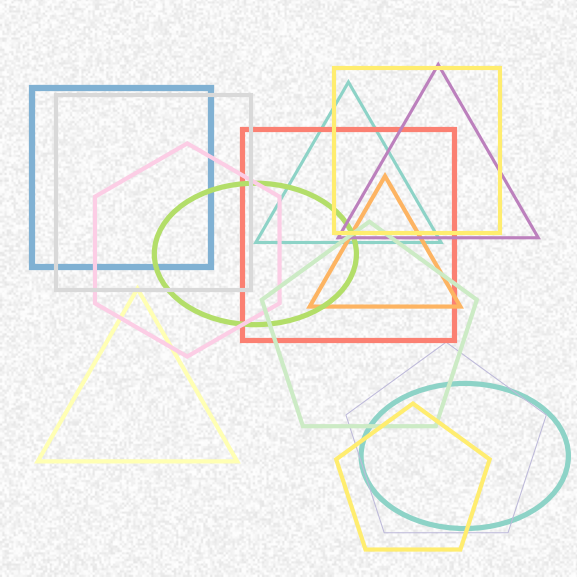[{"shape": "oval", "thickness": 2.5, "radius": 0.9, "center": [0.805, 0.21]}, {"shape": "triangle", "thickness": 1.5, "radius": 0.93, "center": [0.603, 0.672]}, {"shape": "triangle", "thickness": 2, "radius": 1.0, "center": [0.238, 0.3]}, {"shape": "pentagon", "thickness": 0.5, "radius": 0.91, "center": [0.772, 0.224]}, {"shape": "square", "thickness": 2.5, "radius": 0.92, "center": [0.603, 0.593]}, {"shape": "square", "thickness": 3, "radius": 0.77, "center": [0.21, 0.692]}, {"shape": "triangle", "thickness": 2, "radius": 0.75, "center": [0.667, 0.544]}, {"shape": "oval", "thickness": 2.5, "radius": 0.87, "center": [0.442, 0.559]}, {"shape": "hexagon", "thickness": 2, "radius": 0.92, "center": [0.324, 0.566]}, {"shape": "square", "thickness": 2, "radius": 0.84, "center": [0.267, 0.666]}, {"shape": "triangle", "thickness": 1.5, "radius": 1.0, "center": [0.759, 0.687]}, {"shape": "pentagon", "thickness": 2, "radius": 0.98, "center": [0.64, 0.419]}, {"shape": "pentagon", "thickness": 2, "radius": 0.7, "center": [0.715, 0.161]}, {"shape": "square", "thickness": 2, "radius": 0.72, "center": [0.723, 0.739]}]